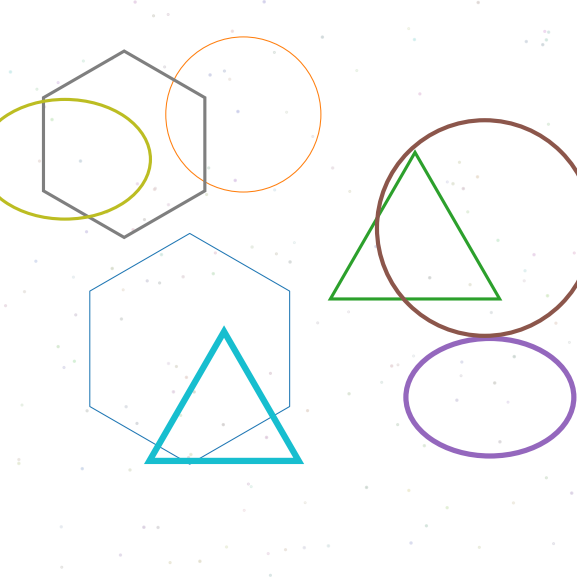[{"shape": "hexagon", "thickness": 0.5, "radius": 1.0, "center": [0.329, 0.395]}, {"shape": "circle", "thickness": 0.5, "radius": 0.67, "center": [0.421, 0.801]}, {"shape": "triangle", "thickness": 1.5, "radius": 0.85, "center": [0.719, 0.566]}, {"shape": "oval", "thickness": 2.5, "radius": 0.73, "center": [0.848, 0.311]}, {"shape": "circle", "thickness": 2, "radius": 0.93, "center": [0.839, 0.604]}, {"shape": "hexagon", "thickness": 1.5, "radius": 0.81, "center": [0.215, 0.749]}, {"shape": "oval", "thickness": 1.5, "radius": 0.74, "center": [0.112, 0.723]}, {"shape": "triangle", "thickness": 3, "radius": 0.75, "center": [0.388, 0.276]}]